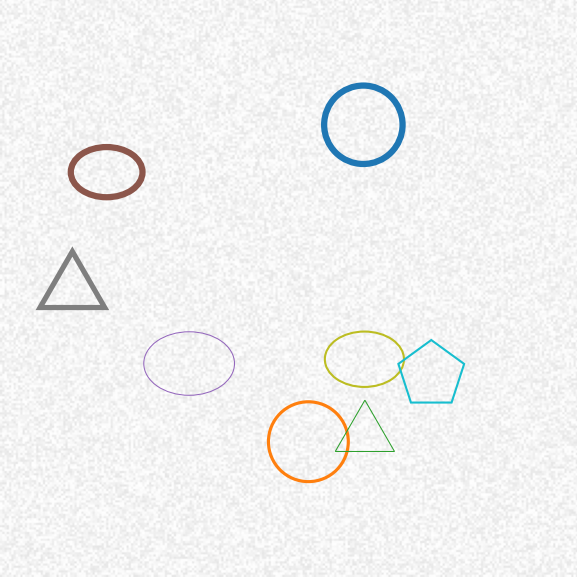[{"shape": "circle", "thickness": 3, "radius": 0.34, "center": [0.629, 0.783]}, {"shape": "circle", "thickness": 1.5, "radius": 0.35, "center": [0.534, 0.234]}, {"shape": "triangle", "thickness": 0.5, "radius": 0.3, "center": [0.632, 0.247]}, {"shape": "oval", "thickness": 0.5, "radius": 0.39, "center": [0.328, 0.37]}, {"shape": "oval", "thickness": 3, "radius": 0.31, "center": [0.185, 0.701]}, {"shape": "triangle", "thickness": 2.5, "radius": 0.32, "center": [0.125, 0.499]}, {"shape": "oval", "thickness": 1, "radius": 0.34, "center": [0.631, 0.377]}, {"shape": "pentagon", "thickness": 1, "radius": 0.3, "center": [0.747, 0.35]}]